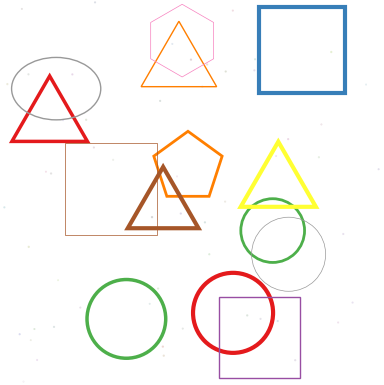[{"shape": "triangle", "thickness": 2.5, "radius": 0.57, "center": [0.129, 0.689]}, {"shape": "circle", "thickness": 3, "radius": 0.52, "center": [0.605, 0.187]}, {"shape": "square", "thickness": 3, "radius": 0.56, "center": [0.785, 0.871]}, {"shape": "circle", "thickness": 2.5, "radius": 0.51, "center": [0.328, 0.172]}, {"shape": "circle", "thickness": 2, "radius": 0.41, "center": [0.708, 0.401]}, {"shape": "square", "thickness": 1, "radius": 0.52, "center": [0.675, 0.123]}, {"shape": "pentagon", "thickness": 2, "radius": 0.47, "center": [0.488, 0.566]}, {"shape": "triangle", "thickness": 1, "radius": 0.57, "center": [0.465, 0.831]}, {"shape": "triangle", "thickness": 3, "radius": 0.56, "center": [0.723, 0.519]}, {"shape": "square", "thickness": 0.5, "radius": 0.59, "center": [0.288, 0.509]}, {"shape": "triangle", "thickness": 3, "radius": 0.53, "center": [0.424, 0.46]}, {"shape": "hexagon", "thickness": 0.5, "radius": 0.47, "center": [0.473, 0.895]}, {"shape": "circle", "thickness": 0.5, "radius": 0.48, "center": [0.75, 0.34]}, {"shape": "oval", "thickness": 1, "radius": 0.58, "center": [0.146, 0.77]}]